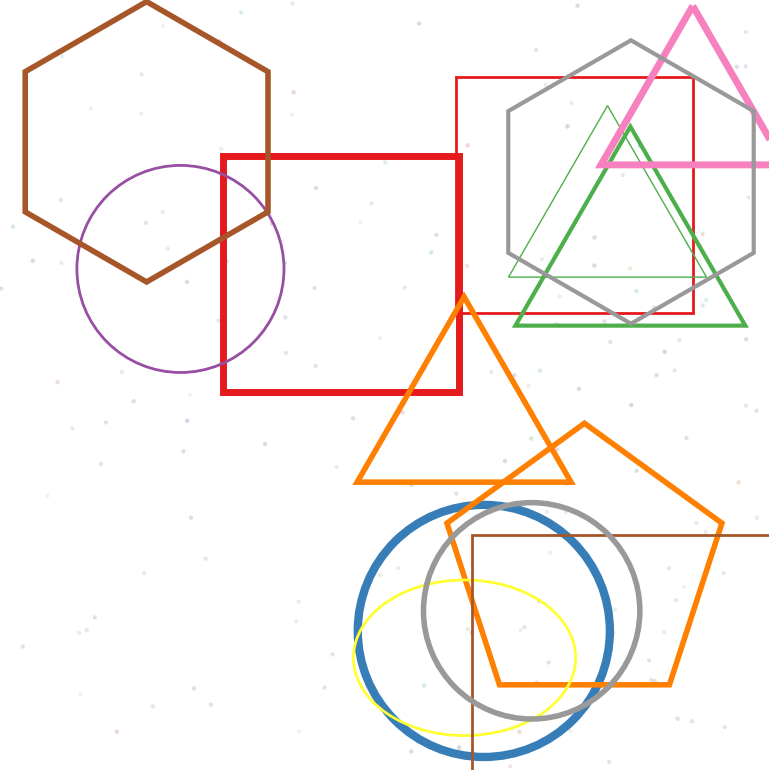[{"shape": "square", "thickness": 1, "radius": 0.77, "center": [0.746, 0.747]}, {"shape": "square", "thickness": 2.5, "radius": 0.77, "center": [0.443, 0.644]}, {"shape": "circle", "thickness": 3, "radius": 0.82, "center": [0.628, 0.181]}, {"shape": "triangle", "thickness": 0.5, "radius": 0.74, "center": [0.789, 0.714]}, {"shape": "triangle", "thickness": 1.5, "radius": 0.86, "center": [0.819, 0.663]}, {"shape": "circle", "thickness": 1, "radius": 0.67, "center": [0.234, 0.651]}, {"shape": "pentagon", "thickness": 2, "radius": 0.94, "center": [0.759, 0.263]}, {"shape": "triangle", "thickness": 2, "radius": 0.8, "center": [0.603, 0.454]}, {"shape": "oval", "thickness": 1, "radius": 0.72, "center": [0.603, 0.146]}, {"shape": "square", "thickness": 1, "radius": 1.0, "center": [0.813, 0.106]}, {"shape": "hexagon", "thickness": 2, "radius": 0.91, "center": [0.19, 0.816]}, {"shape": "triangle", "thickness": 2.5, "radius": 0.69, "center": [0.9, 0.855]}, {"shape": "hexagon", "thickness": 1.5, "radius": 0.92, "center": [0.819, 0.764]}, {"shape": "circle", "thickness": 2, "radius": 0.7, "center": [0.69, 0.207]}]